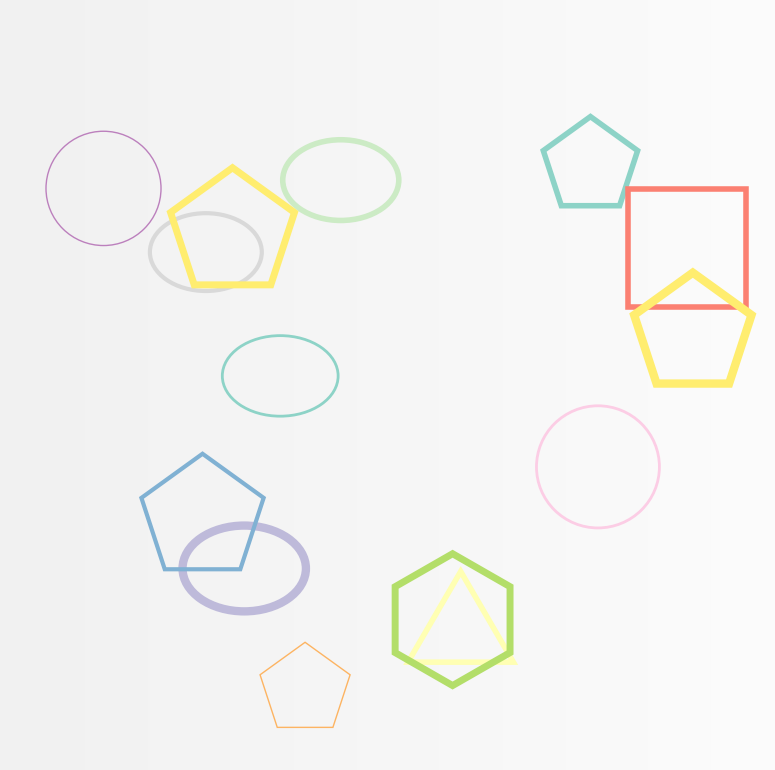[{"shape": "pentagon", "thickness": 2, "radius": 0.32, "center": [0.762, 0.785]}, {"shape": "oval", "thickness": 1, "radius": 0.37, "center": [0.362, 0.512]}, {"shape": "triangle", "thickness": 2, "radius": 0.39, "center": [0.594, 0.179]}, {"shape": "oval", "thickness": 3, "radius": 0.4, "center": [0.315, 0.262]}, {"shape": "square", "thickness": 2, "radius": 0.38, "center": [0.887, 0.678]}, {"shape": "pentagon", "thickness": 1.5, "radius": 0.41, "center": [0.261, 0.328]}, {"shape": "pentagon", "thickness": 0.5, "radius": 0.31, "center": [0.394, 0.105]}, {"shape": "hexagon", "thickness": 2.5, "radius": 0.43, "center": [0.584, 0.195]}, {"shape": "circle", "thickness": 1, "radius": 0.4, "center": [0.772, 0.394]}, {"shape": "oval", "thickness": 1.5, "radius": 0.36, "center": [0.266, 0.673]}, {"shape": "circle", "thickness": 0.5, "radius": 0.37, "center": [0.134, 0.755]}, {"shape": "oval", "thickness": 2, "radius": 0.37, "center": [0.44, 0.766]}, {"shape": "pentagon", "thickness": 2.5, "radius": 0.42, "center": [0.3, 0.698]}, {"shape": "pentagon", "thickness": 3, "radius": 0.4, "center": [0.894, 0.566]}]